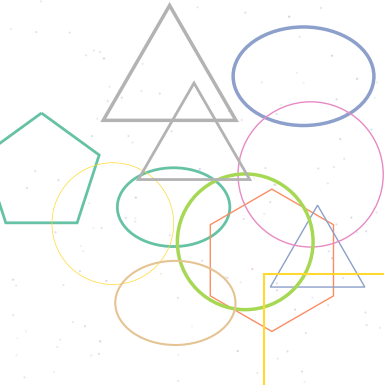[{"shape": "pentagon", "thickness": 2, "radius": 0.79, "center": [0.108, 0.549]}, {"shape": "oval", "thickness": 2, "radius": 0.73, "center": [0.451, 0.462]}, {"shape": "hexagon", "thickness": 1, "radius": 0.92, "center": [0.706, 0.324]}, {"shape": "oval", "thickness": 2.5, "radius": 0.91, "center": [0.788, 0.802]}, {"shape": "triangle", "thickness": 1, "radius": 0.71, "center": [0.825, 0.325]}, {"shape": "circle", "thickness": 1, "radius": 0.94, "center": [0.807, 0.547]}, {"shape": "circle", "thickness": 2.5, "radius": 0.88, "center": [0.637, 0.372]}, {"shape": "square", "thickness": 1.5, "radius": 0.78, "center": [0.844, 0.133]}, {"shape": "circle", "thickness": 0.5, "radius": 0.79, "center": [0.293, 0.419]}, {"shape": "oval", "thickness": 1.5, "radius": 0.78, "center": [0.456, 0.213]}, {"shape": "triangle", "thickness": 2, "radius": 0.84, "center": [0.504, 0.617]}, {"shape": "triangle", "thickness": 2.5, "radius": 1.0, "center": [0.441, 0.787]}]